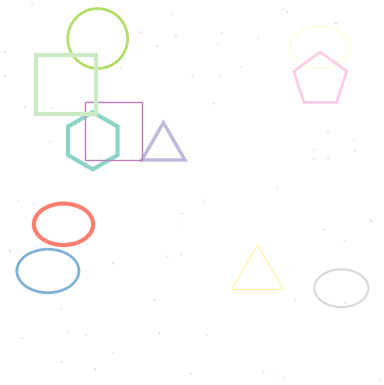[{"shape": "hexagon", "thickness": 3, "radius": 0.37, "center": [0.241, 0.634]}, {"shape": "oval", "thickness": 0.5, "radius": 0.39, "center": [0.831, 0.876]}, {"shape": "triangle", "thickness": 2.5, "radius": 0.32, "center": [0.424, 0.617]}, {"shape": "oval", "thickness": 3, "radius": 0.38, "center": [0.165, 0.417]}, {"shape": "oval", "thickness": 2, "radius": 0.4, "center": [0.124, 0.296]}, {"shape": "circle", "thickness": 2, "radius": 0.39, "center": [0.254, 0.9]}, {"shape": "pentagon", "thickness": 2, "radius": 0.36, "center": [0.832, 0.793]}, {"shape": "oval", "thickness": 1.5, "radius": 0.35, "center": [0.887, 0.251]}, {"shape": "square", "thickness": 1, "radius": 0.37, "center": [0.294, 0.659]}, {"shape": "square", "thickness": 3, "radius": 0.39, "center": [0.171, 0.78]}, {"shape": "triangle", "thickness": 0.5, "radius": 0.39, "center": [0.669, 0.287]}]